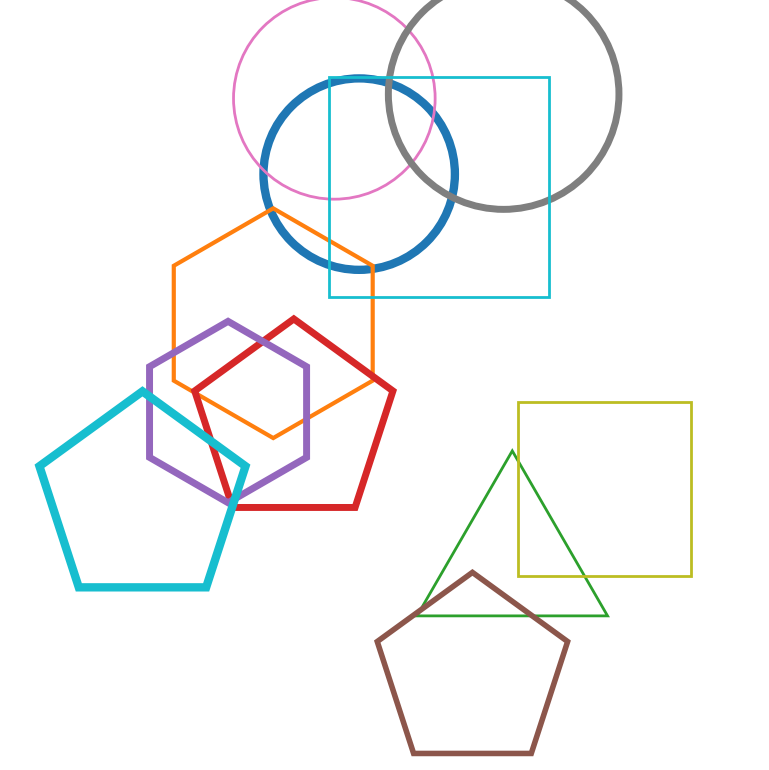[{"shape": "circle", "thickness": 3, "radius": 0.62, "center": [0.466, 0.774]}, {"shape": "hexagon", "thickness": 1.5, "radius": 0.75, "center": [0.355, 0.58]}, {"shape": "triangle", "thickness": 1, "radius": 0.71, "center": [0.665, 0.272]}, {"shape": "pentagon", "thickness": 2.5, "radius": 0.68, "center": [0.382, 0.45]}, {"shape": "hexagon", "thickness": 2.5, "radius": 0.59, "center": [0.296, 0.465]}, {"shape": "pentagon", "thickness": 2, "radius": 0.65, "center": [0.614, 0.127]}, {"shape": "circle", "thickness": 1, "radius": 0.65, "center": [0.434, 0.872]}, {"shape": "circle", "thickness": 2.5, "radius": 0.75, "center": [0.654, 0.878]}, {"shape": "square", "thickness": 1, "radius": 0.56, "center": [0.786, 0.365]}, {"shape": "square", "thickness": 1, "radius": 0.71, "center": [0.57, 0.757]}, {"shape": "pentagon", "thickness": 3, "radius": 0.7, "center": [0.185, 0.351]}]